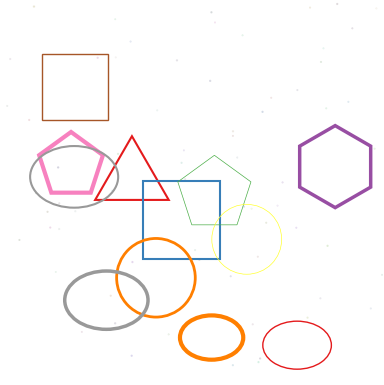[{"shape": "triangle", "thickness": 1.5, "radius": 0.55, "center": [0.343, 0.536]}, {"shape": "oval", "thickness": 1, "radius": 0.45, "center": [0.772, 0.103]}, {"shape": "square", "thickness": 1.5, "radius": 0.5, "center": [0.471, 0.428]}, {"shape": "pentagon", "thickness": 0.5, "radius": 0.5, "center": [0.557, 0.497]}, {"shape": "hexagon", "thickness": 2.5, "radius": 0.53, "center": [0.871, 0.567]}, {"shape": "circle", "thickness": 2, "radius": 0.51, "center": [0.405, 0.279]}, {"shape": "oval", "thickness": 3, "radius": 0.41, "center": [0.55, 0.123]}, {"shape": "circle", "thickness": 0.5, "radius": 0.45, "center": [0.641, 0.378]}, {"shape": "square", "thickness": 1, "radius": 0.43, "center": [0.195, 0.774]}, {"shape": "pentagon", "thickness": 3, "radius": 0.44, "center": [0.185, 0.57]}, {"shape": "oval", "thickness": 2.5, "radius": 0.54, "center": [0.276, 0.22]}, {"shape": "oval", "thickness": 1.5, "radius": 0.57, "center": [0.193, 0.541]}]